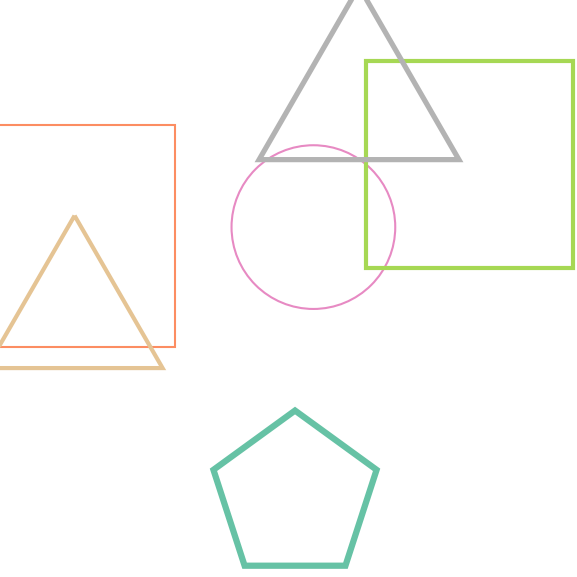[{"shape": "pentagon", "thickness": 3, "radius": 0.74, "center": [0.511, 0.14]}, {"shape": "square", "thickness": 1, "radius": 0.96, "center": [0.11, 0.591]}, {"shape": "circle", "thickness": 1, "radius": 0.71, "center": [0.543, 0.606]}, {"shape": "square", "thickness": 2, "radius": 0.9, "center": [0.813, 0.714]}, {"shape": "triangle", "thickness": 2, "radius": 0.88, "center": [0.129, 0.45]}, {"shape": "triangle", "thickness": 2.5, "radius": 1.0, "center": [0.622, 0.823]}]